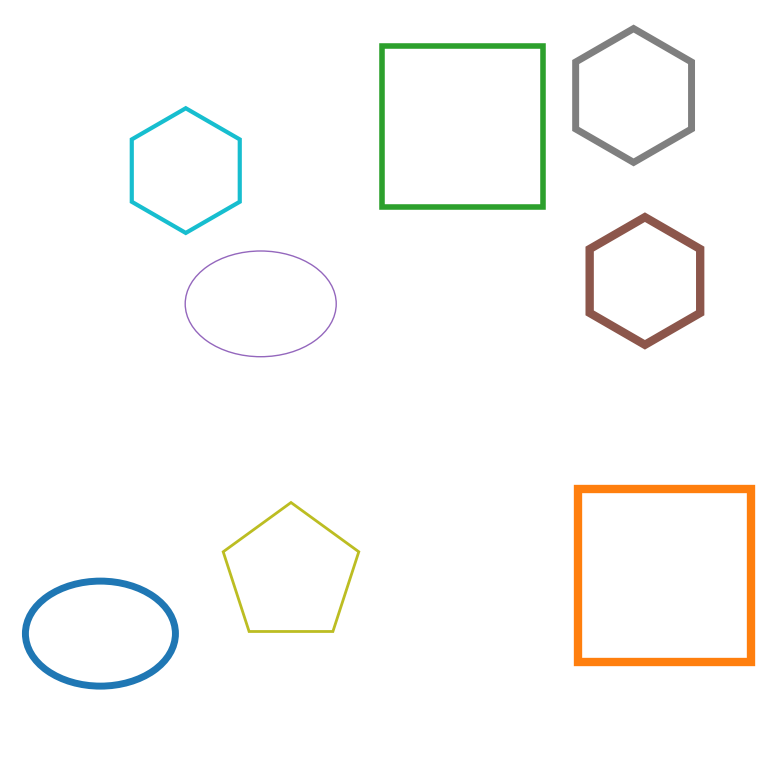[{"shape": "oval", "thickness": 2.5, "radius": 0.49, "center": [0.13, 0.177]}, {"shape": "square", "thickness": 3, "radius": 0.56, "center": [0.863, 0.252]}, {"shape": "square", "thickness": 2, "radius": 0.52, "center": [0.6, 0.836]}, {"shape": "oval", "thickness": 0.5, "radius": 0.49, "center": [0.339, 0.605]}, {"shape": "hexagon", "thickness": 3, "radius": 0.41, "center": [0.838, 0.635]}, {"shape": "hexagon", "thickness": 2.5, "radius": 0.43, "center": [0.823, 0.876]}, {"shape": "pentagon", "thickness": 1, "radius": 0.46, "center": [0.378, 0.255]}, {"shape": "hexagon", "thickness": 1.5, "radius": 0.4, "center": [0.241, 0.778]}]